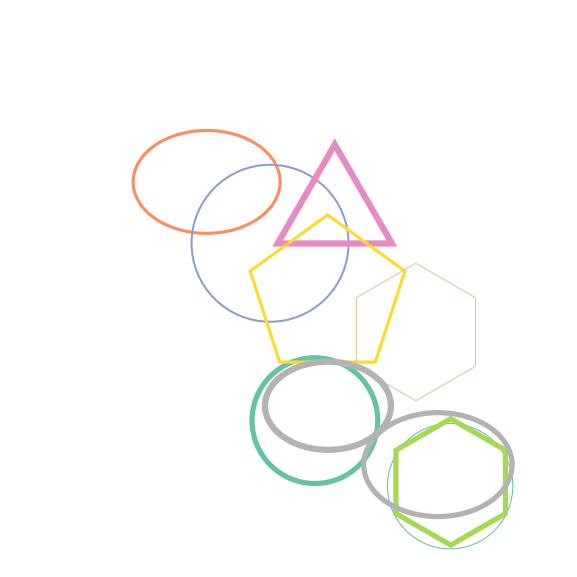[{"shape": "circle", "thickness": 2.5, "radius": 0.54, "center": [0.545, 0.271]}, {"shape": "circle", "thickness": 0.5, "radius": 0.54, "center": [0.779, 0.157]}, {"shape": "oval", "thickness": 1.5, "radius": 0.64, "center": [0.358, 0.684]}, {"shape": "circle", "thickness": 1, "radius": 0.68, "center": [0.468, 0.578]}, {"shape": "triangle", "thickness": 3, "radius": 0.57, "center": [0.58, 0.635]}, {"shape": "hexagon", "thickness": 2.5, "radius": 0.55, "center": [0.78, 0.165]}, {"shape": "pentagon", "thickness": 1.5, "radius": 0.7, "center": [0.567, 0.486]}, {"shape": "hexagon", "thickness": 0.5, "radius": 0.6, "center": [0.72, 0.424]}, {"shape": "oval", "thickness": 3, "radius": 0.55, "center": [0.568, 0.296]}, {"shape": "oval", "thickness": 2.5, "radius": 0.64, "center": [0.758, 0.195]}]